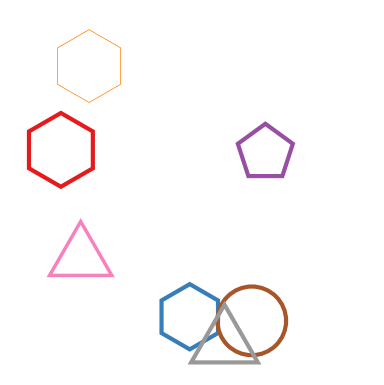[{"shape": "hexagon", "thickness": 3, "radius": 0.48, "center": [0.158, 0.611]}, {"shape": "hexagon", "thickness": 3, "radius": 0.42, "center": [0.493, 0.177]}, {"shape": "pentagon", "thickness": 3, "radius": 0.38, "center": [0.689, 0.603]}, {"shape": "hexagon", "thickness": 0.5, "radius": 0.47, "center": [0.231, 0.828]}, {"shape": "circle", "thickness": 3, "radius": 0.45, "center": [0.654, 0.167]}, {"shape": "triangle", "thickness": 2.5, "radius": 0.47, "center": [0.21, 0.331]}, {"shape": "triangle", "thickness": 3, "radius": 0.5, "center": [0.583, 0.109]}]